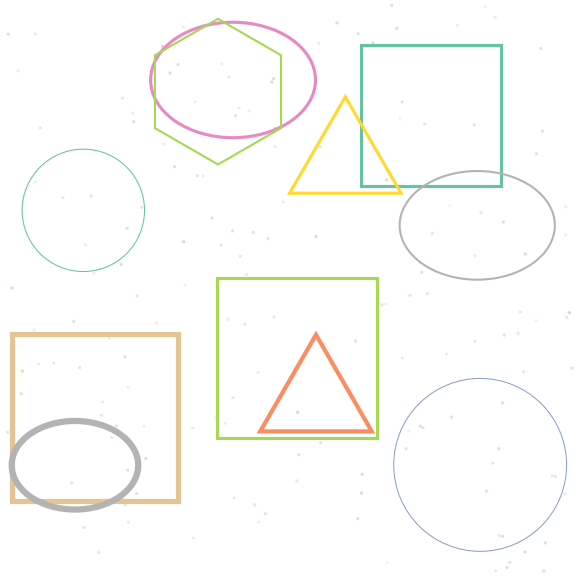[{"shape": "circle", "thickness": 0.5, "radius": 0.53, "center": [0.144, 0.635]}, {"shape": "square", "thickness": 1.5, "radius": 0.61, "center": [0.746, 0.799]}, {"shape": "triangle", "thickness": 2, "radius": 0.56, "center": [0.547, 0.308]}, {"shape": "circle", "thickness": 0.5, "radius": 0.75, "center": [0.831, 0.194]}, {"shape": "oval", "thickness": 1.5, "radius": 0.71, "center": [0.404, 0.861]}, {"shape": "square", "thickness": 1.5, "radius": 0.69, "center": [0.514, 0.379]}, {"shape": "hexagon", "thickness": 1, "radius": 0.63, "center": [0.377, 0.84]}, {"shape": "triangle", "thickness": 1.5, "radius": 0.56, "center": [0.598, 0.72]}, {"shape": "square", "thickness": 2.5, "radius": 0.72, "center": [0.165, 0.277]}, {"shape": "oval", "thickness": 1, "radius": 0.67, "center": [0.826, 0.609]}, {"shape": "oval", "thickness": 3, "radius": 0.55, "center": [0.13, 0.194]}]